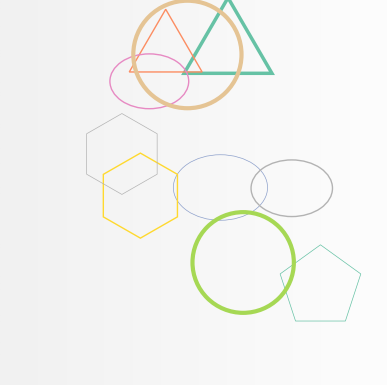[{"shape": "pentagon", "thickness": 0.5, "radius": 0.55, "center": [0.827, 0.255]}, {"shape": "triangle", "thickness": 2.5, "radius": 0.65, "center": [0.588, 0.875]}, {"shape": "triangle", "thickness": 1, "radius": 0.54, "center": [0.428, 0.867]}, {"shape": "oval", "thickness": 0.5, "radius": 0.61, "center": [0.569, 0.513]}, {"shape": "oval", "thickness": 1, "radius": 0.51, "center": [0.385, 0.789]}, {"shape": "circle", "thickness": 3, "radius": 0.65, "center": [0.628, 0.318]}, {"shape": "hexagon", "thickness": 1, "radius": 0.55, "center": [0.362, 0.492]}, {"shape": "circle", "thickness": 3, "radius": 0.7, "center": [0.484, 0.859]}, {"shape": "oval", "thickness": 1, "radius": 0.53, "center": [0.753, 0.511]}, {"shape": "hexagon", "thickness": 0.5, "radius": 0.53, "center": [0.315, 0.6]}]